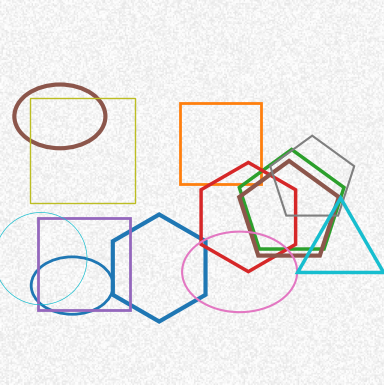[{"shape": "oval", "thickness": 2, "radius": 0.53, "center": [0.188, 0.258]}, {"shape": "hexagon", "thickness": 3, "radius": 0.7, "center": [0.413, 0.304]}, {"shape": "square", "thickness": 2, "radius": 0.53, "center": [0.572, 0.626]}, {"shape": "pentagon", "thickness": 2.5, "radius": 0.71, "center": [0.758, 0.469]}, {"shape": "hexagon", "thickness": 2.5, "radius": 0.71, "center": [0.645, 0.436]}, {"shape": "square", "thickness": 2, "radius": 0.6, "center": [0.218, 0.314]}, {"shape": "pentagon", "thickness": 3, "radius": 0.68, "center": [0.751, 0.446]}, {"shape": "oval", "thickness": 3, "radius": 0.59, "center": [0.156, 0.698]}, {"shape": "oval", "thickness": 1.5, "radius": 0.75, "center": [0.622, 0.294]}, {"shape": "pentagon", "thickness": 1.5, "radius": 0.57, "center": [0.811, 0.533]}, {"shape": "square", "thickness": 1, "radius": 0.68, "center": [0.215, 0.609]}, {"shape": "circle", "thickness": 0.5, "radius": 0.6, "center": [0.106, 0.328]}, {"shape": "triangle", "thickness": 2.5, "radius": 0.64, "center": [0.885, 0.357]}]